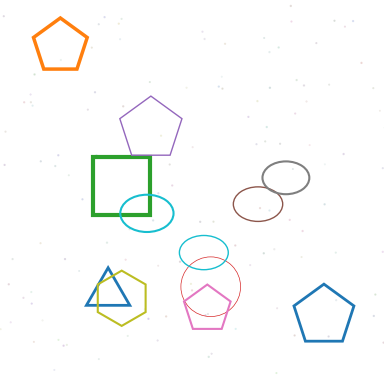[{"shape": "pentagon", "thickness": 2, "radius": 0.41, "center": [0.841, 0.18]}, {"shape": "triangle", "thickness": 2, "radius": 0.33, "center": [0.281, 0.239]}, {"shape": "pentagon", "thickness": 2.5, "radius": 0.37, "center": [0.157, 0.88]}, {"shape": "square", "thickness": 3, "radius": 0.37, "center": [0.316, 0.517]}, {"shape": "circle", "thickness": 0.5, "radius": 0.39, "center": [0.547, 0.255]}, {"shape": "pentagon", "thickness": 1, "radius": 0.42, "center": [0.392, 0.666]}, {"shape": "oval", "thickness": 1, "radius": 0.32, "center": [0.67, 0.47]}, {"shape": "pentagon", "thickness": 1.5, "radius": 0.32, "center": [0.538, 0.197]}, {"shape": "oval", "thickness": 1.5, "radius": 0.3, "center": [0.743, 0.538]}, {"shape": "hexagon", "thickness": 1.5, "radius": 0.36, "center": [0.316, 0.225]}, {"shape": "oval", "thickness": 1.5, "radius": 0.35, "center": [0.382, 0.446]}, {"shape": "oval", "thickness": 1, "radius": 0.32, "center": [0.529, 0.344]}]